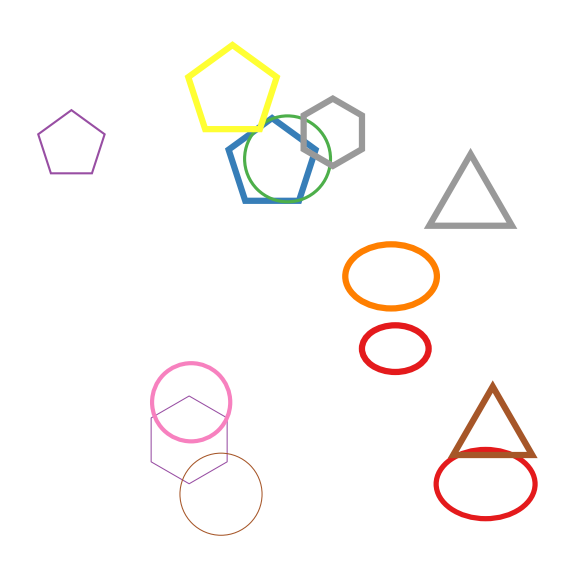[{"shape": "oval", "thickness": 2.5, "radius": 0.43, "center": [0.841, 0.161]}, {"shape": "oval", "thickness": 3, "radius": 0.29, "center": [0.684, 0.395]}, {"shape": "pentagon", "thickness": 3, "radius": 0.4, "center": [0.471, 0.715]}, {"shape": "circle", "thickness": 1.5, "radius": 0.37, "center": [0.498, 0.724]}, {"shape": "hexagon", "thickness": 0.5, "radius": 0.38, "center": [0.328, 0.237]}, {"shape": "pentagon", "thickness": 1, "radius": 0.3, "center": [0.124, 0.748]}, {"shape": "oval", "thickness": 3, "radius": 0.4, "center": [0.677, 0.521]}, {"shape": "pentagon", "thickness": 3, "radius": 0.4, "center": [0.403, 0.841]}, {"shape": "triangle", "thickness": 3, "radius": 0.39, "center": [0.853, 0.251]}, {"shape": "circle", "thickness": 0.5, "radius": 0.36, "center": [0.383, 0.143]}, {"shape": "circle", "thickness": 2, "radius": 0.34, "center": [0.331, 0.303]}, {"shape": "hexagon", "thickness": 3, "radius": 0.29, "center": [0.576, 0.77]}, {"shape": "triangle", "thickness": 3, "radius": 0.41, "center": [0.815, 0.65]}]